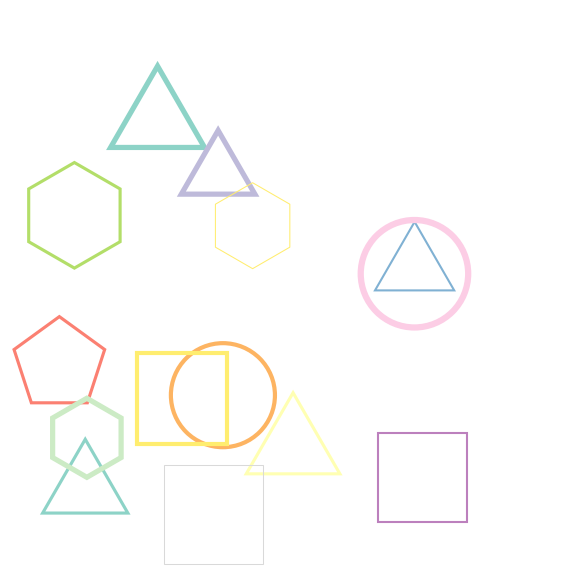[{"shape": "triangle", "thickness": 2.5, "radius": 0.47, "center": [0.273, 0.791]}, {"shape": "triangle", "thickness": 1.5, "radius": 0.43, "center": [0.148, 0.153]}, {"shape": "triangle", "thickness": 1.5, "radius": 0.47, "center": [0.507, 0.225]}, {"shape": "triangle", "thickness": 2.5, "radius": 0.37, "center": [0.378, 0.7]}, {"shape": "pentagon", "thickness": 1.5, "radius": 0.41, "center": [0.103, 0.368]}, {"shape": "triangle", "thickness": 1, "radius": 0.4, "center": [0.718, 0.536]}, {"shape": "circle", "thickness": 2, "radius": 0.45, "center": [0.386, 0.315]}, {"shape": "hexagon", "thickness": 1.5, "radius": 0.46, "center": [0.129, 0.626]}, {"shape": "circle", "thickness": 3, "radius": 0.47, "center": [0.718, 0.525]}, {"shape": "square", "thickness": 0.5, "radius": 0.43, "center": [0.37, 0.108]}, {"shape": "square", "thickness": 1, "radius": 0.38, "center": [0.732, 0.173]}, {"shape": "hexagon", "thickness": 2.5, "radius": 0.34, "center": [0.15, 0.241]}, {"shape": "square", "thickness": 2, "radius": 0.39, "center": [0.315, 0.309]}, {"shape": "hexagon", "thickness": 0.5, "radius": 0.37, "center": [0.437, 0.608]}]